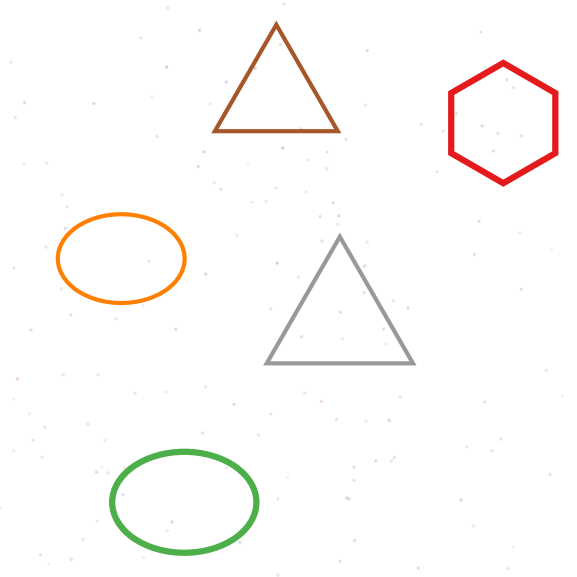[{"shape": "hexagon", "thickness": 3, "radius": 0.52, "center": [0.871, 0.786]}, {"shape": "oval", "thickness": 3, "radius": 0.62, "center": [0.319, 0.129]}, {"shape": "oval", "thickness": 2, "radius": 0.55, "center": [0.21, 0.551]}, {"shape": "triangle", "thickness": 2, "radius": 0.61, "center": [0.478, 0.833]}, {"shape": "triangle", "thickness": 2, "radius": 0.73, "center": [0.588, 0.443]}]